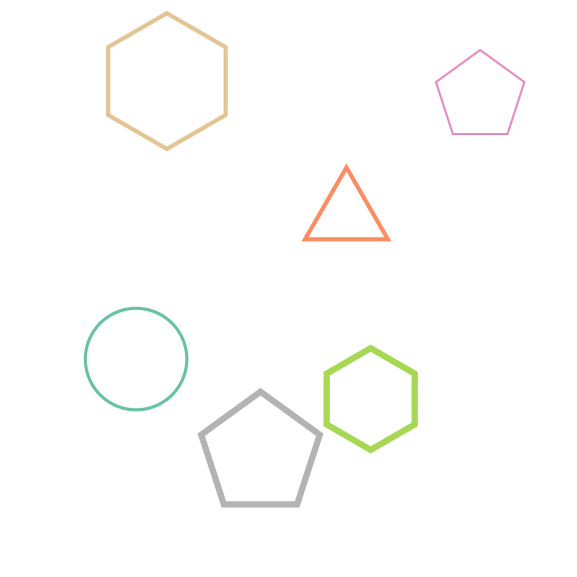[{"shape": "circle", "thickness": 1.5, "radius": 0.44, "center": [0.236, 0.377]}, {"shape": "triangle", "thickness": 2, "radius": 0.41, "center": [0.6, 0.626]}, {"shape": "pentagon", "thickness": 1, "radius": 0.4, "center": [0.831, 0.832]}, {"shape": "hexagon", "thickness": 3, "radius": 0.44, "center": [0.642, 0.308]}, {"shape": "hexagon", "thickness": 2, "radius": 0.59, "center": [0.289, 0.859]}, {"shape": "pentagon", "thickness": 3, "radius": 0.54, "center": [0.451, 0.213]}]